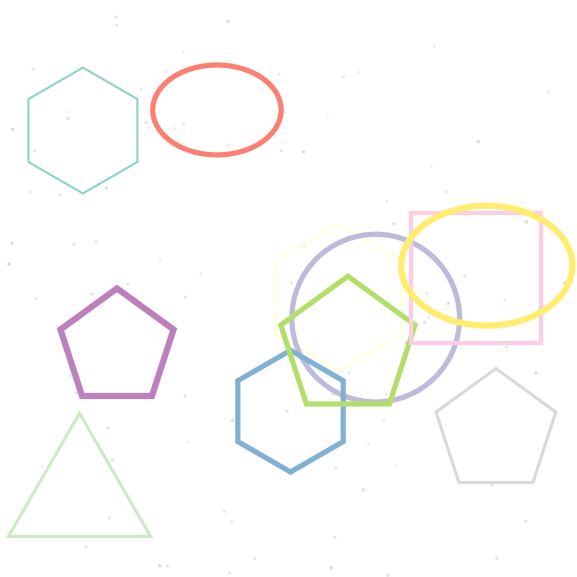[{"shape": "hexagon", "thickness": 1, "radius": 0.54, "center": [0.144, 0.773]}, {"shape": "hexagon", "thickness": 0.5, "radius": 0.63, "center": [0.586, 0.484]}, {"shape": "circle", "thickness": 2.5, "radius": 0.73, "center": [0.651, 0.448]}, {"shape": "oval", "thickness": 2.5, "radius": 0.56, "center": [0.376, 0.809]}, {"shape": "hexagon", "thickness": 2.5, "radius": 0.53, "center": [0.503, 0.287]}, {"shape": "pentagon", "thickness": 2.5, "radius": 0.61, "center": [0.602, 0.399]}, {"shape": "square", "thickness": 2, "radius": 0.56, "center": [0.824, 0.518]}, {"shape": "pentagon", "thickness": 1.5, "radius": 0.55, "center": [0.859, 0.252]}, {"shape": "pentagon", "thickness": 3, "radius": 0.51, "center": [0.203, 0.397]}, {"shape": "triangle", "thickness": 1.5, "radius": 0.71, "center": [0.138, 0.141]}, {"shape": "oval", "thickness": 3, "radius": 0.74, "center": [0.843, 0.539]}]